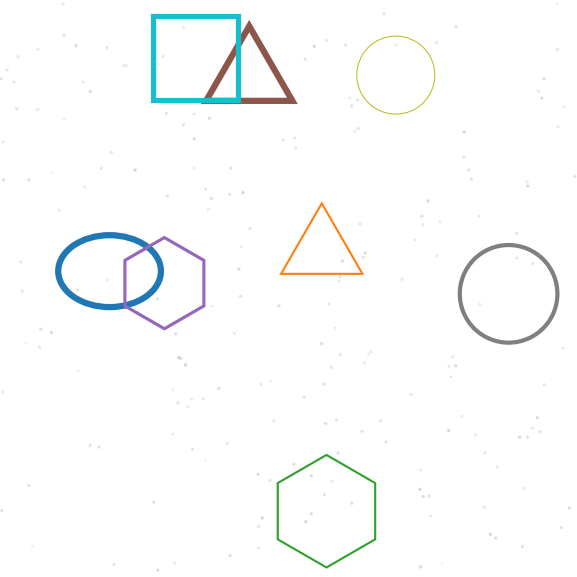[{"shape": "oval", "thickness": 3, "radius": 0.44, "center": [0.19, 0.53]}, {"shape": "triangle", "thickness": 1, "radius": 0.41, "center": [0.557, 0.566]}, {"shape": "hexagon", "thickness": 1, "radius": 0.49, "center": [0.565, 0.114]}, {"shape": "hexagon", "thickness": 1.5, "radius": 0.39, "center": [0.285, 0.509]}, {"shape": "triangle", "thickness": 3, "radius": 0.43, "center": [0.432, 0.868]}, {"shape": "circle", "thickness": 2, "radius": 0.42, "center": [0.881, 0.49]}, {"shape": "circle", "thickness": 0.5, "radius": 0.34, "center": [0.685, 0.869]}, {"shape": "square", "thickness": 2.5, "radius": 0.36, "center": [0.338, 0.898]}]